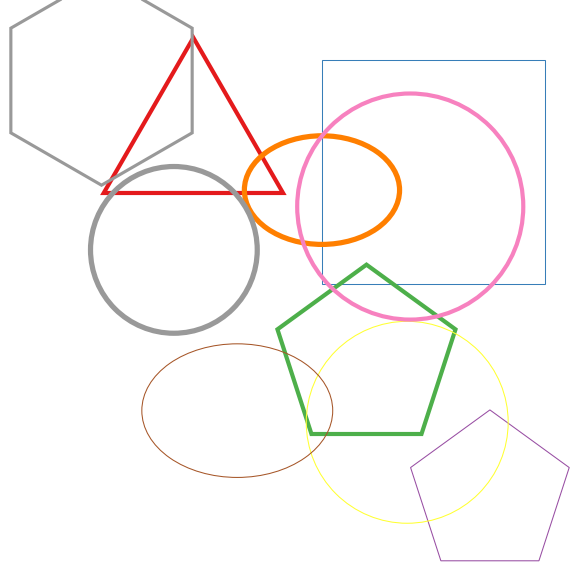[{"shape": "triangle", "thickness": 2, "radius": 0.9, "center": [0.335, 0.755]}, {"shape": "square", "thickness": 0.5, "radius": 0.97, "center": [0.75, 0.701]}, {"shape": "pentagon", "thickness": 2, "radius": 0.81, "center": [0.635, 0.379]}, {"shape": "pentagon", "thickness": 0.5, "radius": 0.72, "center": [0.848, 0.145]}, {"shape": "oval", "thickness": 2.5, "radius": 0.67, "center": [0.558, 0.67]}, {"shape": "circle", "thickness": 0.5, "radius": 0.87, "center": [0.705, 0.268]}, {"shape": "oval", "thickness": 0.5, "radius": 0.83, "center": [0.411, 0.288]}, {"shape": "circle", "thickness": 2, "radius": 0.98, "center": [0.71, 0.641]}, {"shape": "hexagon", "thickness": 1.5, "radius": 0.91, "center": [0.176, 0.86]}, {"shape": "circle", "thickness": 2.5, "radius": 0.72, "center": [0.301, 0.566]}]